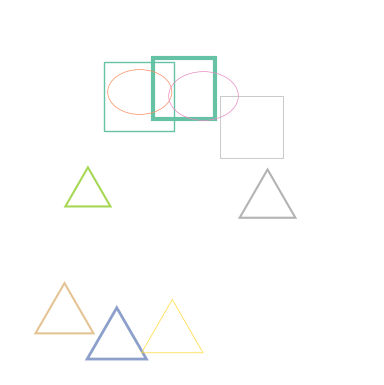[{"shape": "square", "thickness": 1, "radius": 0.45, "center": [0.36, 0.75]}, {"shape": "square", "thickness": 3, "radius": 0.4, "center": [0.478, 0.77]}, {"shape": "oval", "thickness": 0.5, "radius": 0.42, "center": [0.363, 0.761]}, {"shape": "triangle", "thickness": 2, "radius": 0.44, "center": [0.303, 0.112]}, {"shape": "oval", "thickness": 0.5, "radius": 0.45, "center": [0.529, 0.751]}, {"shape": "triangle", "thickness": 1.5, "radius": 0.34, "center": [0.228, 0.498]}, {"shape": "triangle", "thickness": 0.5, "radius": 0.46, "center": [0.448, 0.13]}, {"shape": "triangle", "thickness": 1.5, "radius": 0.44, "center": [0.167, 0.178]}, {"shape": "square", "thickness": 0.5, "radius": 0.41, "center": [0.653, 0.67]}, {"shape": "triangle", "thickness": 1.5, "radius": 0.42, "center": [0.695, 0.476]}]